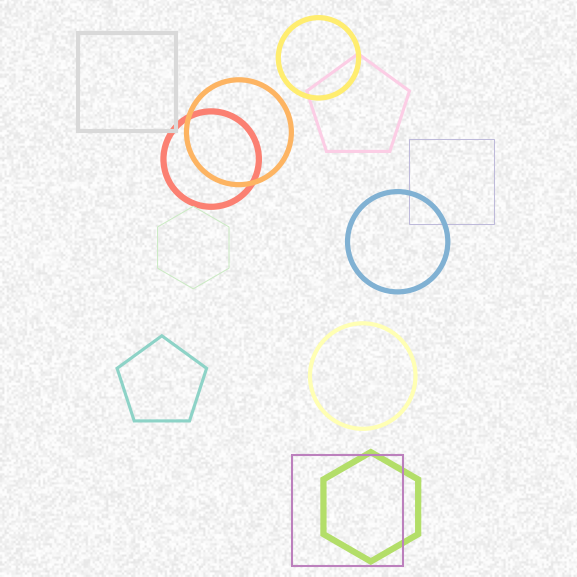[{"shape": "pentagon", "thickness": 1.5, "radius": 0.41, "center": [0.28, 0.336]}, {"shape": "circle", "thickness": 2, "radius": 0.46, "center": [0.628, 0.348]}, {"shape": "square", "thickness": 0.5, "radius": 0.37, "center": [0.781, 0.685]}, {"shape": "circle", "thickness": 3, "radius": 0.41, "center": [0.366, 0.724]}, {"shape": "circle", "thickness": 2.5, "radius": 0.43, "center": [0.689, 0.581]}, {"shape": "circle", "thickness": 2.5, "radius": 0.45, "center": [0.414, 0.77]}, {"shape": "hexagon", "thickness": 3, "radius": 0.47, "center": [0.642, 0.122]}, {"shape": "pentagon", "thickness": 1.5, "radius": 0.47, "center": [0.62, 0.813]}, {"shape": "square", "thickness": 2, "radius": 0.42, "center": [0.22, 0.858]}, {"shape": "square", "thickness": 1, "radius": 0.48, "center": [0.602, 0.115]}, {"shape": "hexagon", "thickness": 0.5, "radius": 0.36, "center": [0.335, 0.57]}, {"shape": "circle", "thickness": 2.5, "radius": 0.35, "center": [0.551, 0.899]}]